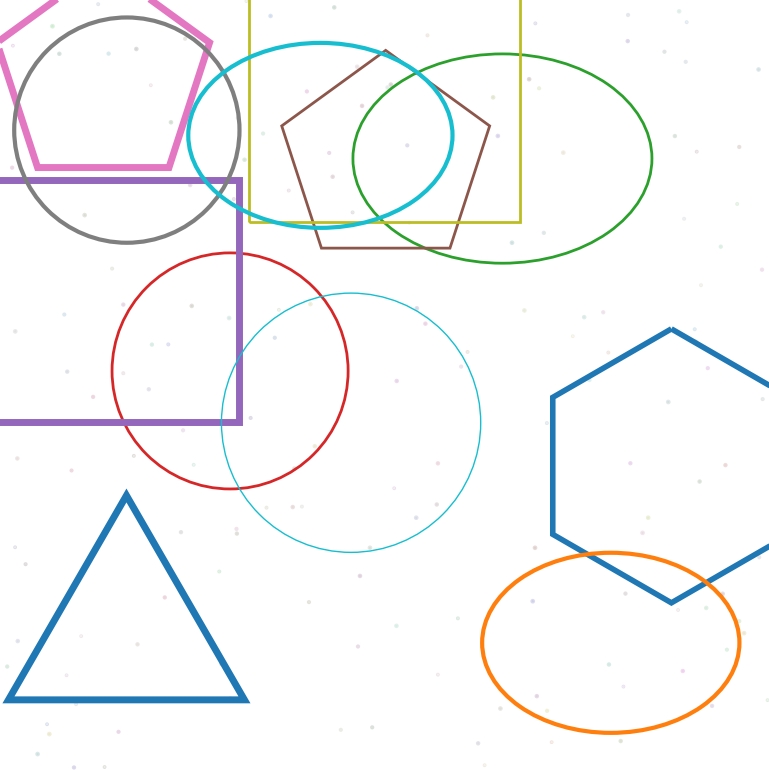[{"shape": "hexagon", "thickness": 2, "radius": 0.89, "center": [0.872, 0.395]}, {"shape": "triangle", "thickness": 2.5, "radius": 0.88, "center": [0.164, 0.18]}, {"shape": "oval", "thickness": 1.5, "radius": 0.84, "center": [0.793, 0.165]}, {"shape": "oval", "thickness": 1, "radius": 0.97, "center": [0.653, 0.794]}, {"shape": "circle", "thickness": 1, "radius": 0.77, "center": [0.299, 0.518]}, {"shape": "square", "thickness": 2.5, "radius": 0.78, "center": [0.154, 0.609]}, {"shape": "pentagon", "thickness": 1, "radius": 0.71, "center": [0.501, 0.793]}, {"shape": "pentagon", "thickness": 2.5, "radius": 0.73, "center": [0.134, 0.9]}, {"shape": "circle", "thickness": 1.5, "radius": 0.73, "center": [0.165, 0.831]}, {"shape": "square", "thickness": 1, "radius": 0.88, "center": [0.5, 0.888]}, {"shape": "oval", "thickness": 1.5, "radius": 0.86, "center": [0.416, 0.824]}, {"shape": "circle", "thickness": 0.5, "radius": 0.84, "center": [0.456, 0.451]}]